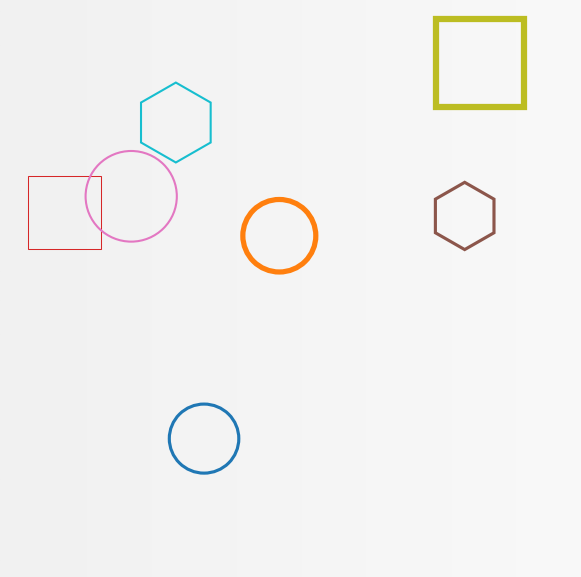[{"shape": "circle", "thickness": 1.5, "radius": 0.3, "center": [0.351, 0.24]}, {"shape": "circle", "thickness": 2.5, "radius": 0.31, "center": [0.481, 0.591]}, {"shape": "square", "thickness": 0.5, "radius": 0.31, "center": [0.112, 0.631]}, {"shape": "hexagon", "thickness": 1.5, "radius": 0.29, "center": [0.799, 0.625]}, {"shape": "circle", "thickness": 1, "radius": 0.39, "center": [0.226, 0.659]}, {"shape": "square", "thickness": 3, "radius": 0.38, "center": [0.826, 0.89]}, {"shape": "hexagon", "thickness": 1, "radius": 0.35, "center": [0.303, 0.787]}]